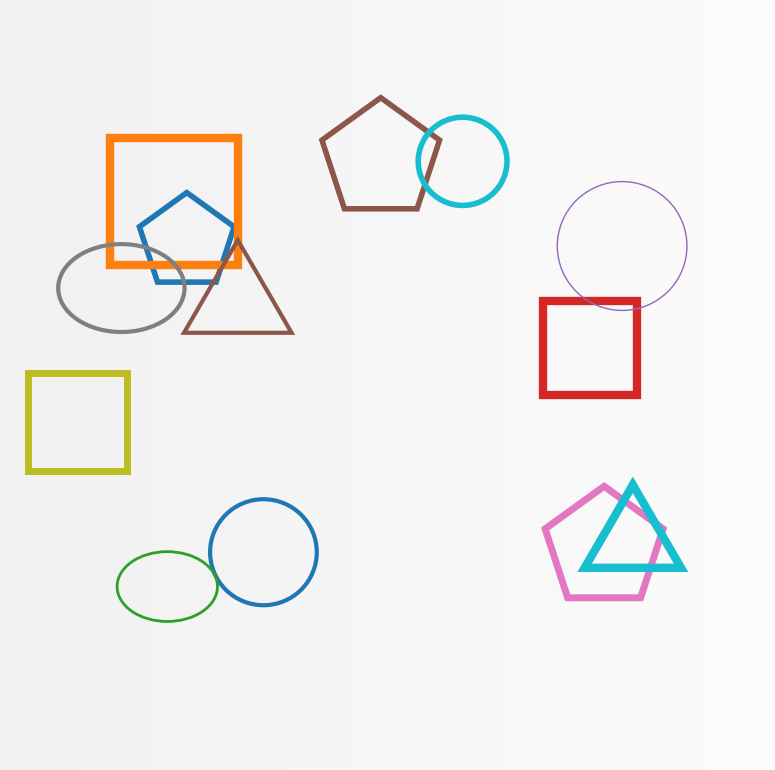[{"shape": "circle", "thickness": 1.5, "radius": 0.34, "center": [0.34, 0.283]}, {"shape": "pentagon", "thickness": 2, "radius": 0.32, "center": [0.241, 0.686]}, {"shape": "square", "thickness": 3, "radius": 0.41, "center": [0.224, 0.739]}, {"shape": "oval", "thickness": 1, "radius": 0.32, "center": [0.216, 0.238]}, {"shape": "square", "thickness": 3, "radius": 0.3, "center": [0.761, 0.548]}, {"shape": "circle", "thickness": 0.5, "radius": 0.42, "center": [0.803, 0.681]}, {"shape": "pentagon", "thickness": 2, "radius": 0.4, "center": [0.491, 0.793]}, {"shape": "triangle", "thickness": 1.5, "radius": 0.4, "center": [0.307, 0.608]}, {"shape": "pentagon", "thickness": 2.5, "radius": 0.4, "center": [0.78, 0.288]}, {"shape": "oval", "thickness": 1.5, "radius": 0.41, "center": [0.157, 0.626]}, {"shape": "square", "thickness": 2.5, "radius": 0.32, "center": [0.1, 0.452]}, {"shape": "triangle", "thickness": 3, "radius": 0.36, "center": [0.817, 0.299]}, {"shape": "circle", "thickness": 2, "radius": 0.29, "center": [0.597, 0.791]}]